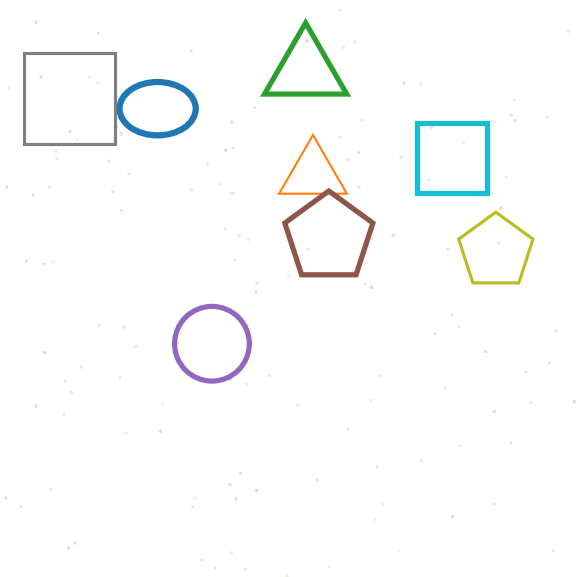[{"shape": "oval", "thickness": 3, "radius": 0.33, "center": [0.273, 0.811]}, {"shape": "triangle", "thickness": 1, "radius": 0.34, "center": [0.542, 0.698]}, {"shape": "triangle", "thickness": 2.5, "radius": 0.41, "center": [0.529, 0.877]}, {"shape": "circle", "thickness": 2.5, "radius": 0.32, "center": [0.367, 0.404]}, {"shape": "pentagon", "thickness": 2.5, "radius": 0.4, "center": [0.569, 0.588]}, {"shape": "square", "thickness": 1.5, "radius": 0.4, "center": [0.12, 0.828]}, {"shape": "pentagon", "thickness": 1.5, "radius": 0.34, "center": [0.859, 0.564]}, {"shape": "square", "thickness": 2.5, "radius": 0.3, "center": [0.782, 0.726]}]